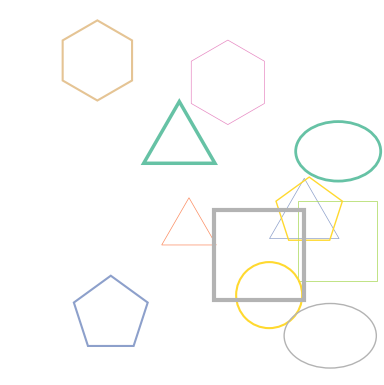[{"shape": "triangle", "thickness": 2.5, "radius": 0.53, "center": [0.466, 0.629]}, {"shape": "oval", "thickness": 2, "radius": 0.55, "center": [0.878, 0.607]}, {"shape": "triangle", "thickness": 0.5, "radius": 0.41, "center": [0.491, 0.405]}, {"shape": "pentagon", "thickness": 1.5, "radius": 0.5, "center": [0.288, 0.183]}, {"shape": "triangle", "thickness": 0.5, "radius": 0.52, "center": [0.79, 0.432]}, {"shape": "hexagon", "thickness": 0.5, "radius": 0.55, "center": [0.592, 0.786]}, {"shape": "square", "thickness": 0.5, "radius": 0.52, "center": [0.877, 0.374]}, {"shape": "pentagon", "thickness": 1, "radius": 0.45, "center": [0.803, 0.449]}, {"shape": "circle", "thickness": 1.5, "radius": 0.43, "center": [0.699, 0.233]}, {"shape": "hexagon", "thickness": 1.5, "radius": 0.52, "center": [0.253, 0.843]}, {"shape": "oval", "thickness": 1, "radius": 0.6, "center": [0.858, 0.128]}, {"shape": "square", "thickness": 3, "radius": 0.58, "center": [0.673, 0.338]}]